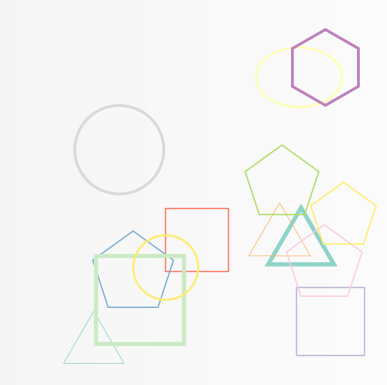[{"shape": "triangle", "thickness": 3, "radius": 0.49, "center": [0.777, 0.362]}, {"shape": "triangle", "thickness": 0.5, "radius": 0.45, "center": [0.242, 0.101]}, {"shape": "oval", "thickness": 1.5, "radius": 0.55, "center": [0.772, 0.799]}, {"shape": "square", "thickness": 1, "radius": 0.44, "center": [0.852, 0.167]}, {"shape": "square", "thickness": 1, "radius": 0.41, "center": [0.508, 0.378]}, {"shape": "pentagon", "thickness": 1, "radius": 0.55, "center": [0.343, 0.29]}, {"shape": "triangle", "thickness": 0.5, "radius": 0.46, "center": [0.722, 0.381]}, {"shape": "pentagon", "thickness": 1, "radius": 0.5, "center": [0.728, 0.523]}, {"shape": "pentagon", "thickness": 1, "radius": 0.51, "center": [0.837, 0.314]}, {"shape": "circle", "thickness": 2, "radius": 0.57, "center": [0.308, 0.611]}, {"shape": "hexagon", "thickness": 2, "radius": 0.49, "center": [0.84, 0.825]}, {"shape": "square", "thickness": 3, "radius": 0.57, "center": [0.361, 0.221]}, {"shape": "pentagon", "thickness": 1, "radius": 0.44, "center": [0.886, 0.438]}, {"shape": "circle", "thickness": 1.5, "radius": 0.42, "center": [0.428, 0.305]}]